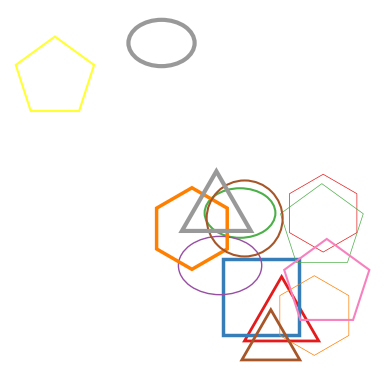[{"shape": "triangle", "thickness": 2, "radius": 0.56, "center": [0.731, 0.17]}, {"shape": "hexagon", "thickness": 0.5, "radius": 0.51, "center": [0.839, 0.446]}, {"shape": "square", "thickness": 2.5, "radius": 0.5, "center": [0.677, 0.228]}, {"shape": "pentagon", "thickness": 0.5, "radius": 0.57, "center": [0.836, 0.41]}, {"shape": "oval", "thickness": 1.5, "radius": 0.46, "center": [0.623, 0.447]}, {"shape": "oval", "thickness": 1, "radius": 0.54, "center": [0.572, 0.31]}, {"shape": "hexagon", "thickness": 2.5, "radius": 0.53, "center": [0.498, 0.406]}, {"shape": "hexagon", "thickness": 0.5, "radius": 0.52, "center": [0.816, 0.18]}, {"shape": "pentagon", "thickness": 1.5, "radius": 0.53, "center": [0.143, 0.798]}, {"shape": "circle", "thickness": 1.5, "radius": 0.49, "center": [0.635, 0.433]}, {"shape": "triangle", "thickness": 2, "radius": 0.44, "center": [0.703, 0.109]}, {"shape": "pentagon", "thickness": 1.5, "radius": 0.58, "center": [0.849, 0.263]}, {"shape": "triangle", "thickness": 3, "radius": 0.52, "center": [0.562, 0.452]}, {"shape": "oval", "thickness": 3, "radius": 0.43, "center": [0.42, 0.888]}]